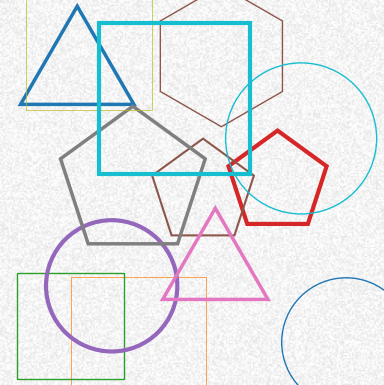[{"shape": "circle", "thickness": 1, "radius": 0.84, "center": [0.899, 0.111]}, {"shape": "triangle", "thickness": 2.5, "radius": 0.85, "center": [0.201, 0.814]}, {"shape": "square", "thickness": 0.5, "radius": 0.88, "center": [0.361, 0.106]}, {"shape": "square", "thickness": 1, "radius": 0.69, "center": [0.183, 0.153]}, {"shape": "pentagon", "thickness": 3, "radius": 0.67, "center": [0.721, 0.527]}, {"shape": "circle", "thickness": 3, "radius": 0.85, "center": [0.29, 0.258]}, {"shape": "pentagon", "thickness": 1.5, "radius": 0.69, "center": [0.527, 0.501]}, {"shape": "hexagon", "thickness": 1, "radius": 0.92, "center": [0.575, 0.854]}, {"shape": "triangle", "thickness": 2.5, "radius": 0.79, "center": [0.559, 0.301]}, {"shape": "pentagon", "thickness": 2.5, "radius": 0.99, "center": [0.345, 0.527]}, {"shape": "square", "thickness": 0.5, "radius": 0.82, "center": [0.232, 0.88]}, {"shape": "circle", "thickness": 1, "radius": 0.98, "center": [0.782, 0.64]}, {"shape": "square", "thickness": 3, "radius": 0.98, "center": [0.454, 0.743]}]